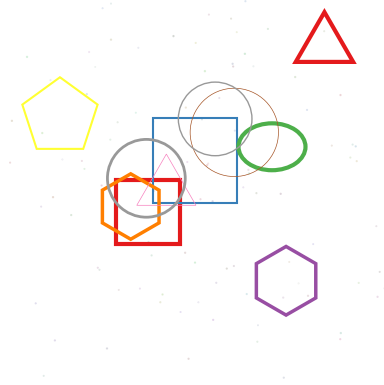[{"shape": "triangle", "thickness": 3, "radius": 0.43, "center": [0.843, 0.882]}, {"shape": "square", "thickness": 3, "radius": 0.42, "center": [0.385, 0.45]}, {"shape": "square", "thickness": 1.5, "radius": 0.55, "center": [0.506, 0.583]}, {"shape": "oval", "thickness": 3, "radius": 0.44, "center": [0.706, 0.619]}, {"shape": "hexagon", "thickness": 2.5, "radius": 0.45, "center": [0.743, 0.271]}, {"shape": "hexagon", "thickness": 2.5, "radius": 0.42, "center": [0.34, 0.464]}, {"shape": "pentagon", "thickness": 1.5, "radius": 0.51, "center": [0.156, 0.697]}, {"shape": "circle", "thickness": 0.5, "radius": 0.57, "center": [0.609, 0.656]}, {"shape": "triangle", "thickness": 0.5, "radius": 0.44, "center": [0.432, 0.511]}, {"shape": "circle", "thickness": 1, "radius": 0.48, "center": [0.559, 0.691]}, {"shape": "circle", "thickness": 2, "radius": 0.51, "center": [0.38, 0.537]}]